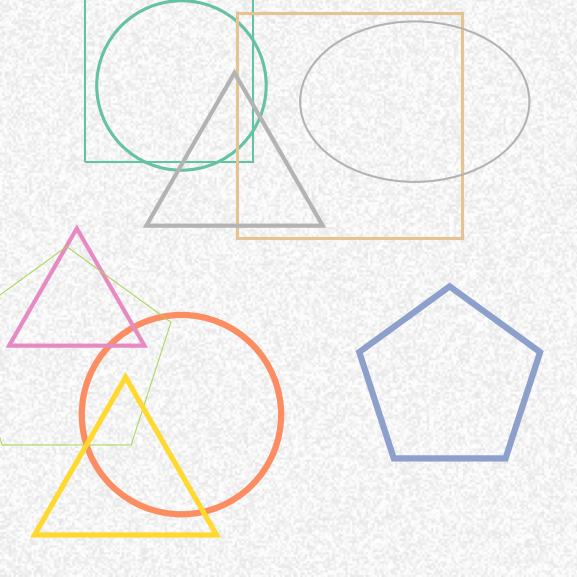[{"shape": "square", "thickness": 1, "radius": 0.73, "center": [0.293, 0.863]}, {"shape": "circle", "thickness": 1.5, "radius": 0.73, "center": [0.314, 0.851]}, {"shape": "circle", "thickness": 3, "radius": 0.86, "center": [0.314, 0.281]}, {"shape": "pentagon", "thickness": 3, "radius": 0.82, "center": [0.779, 0.339]}, {"shape": "triangle", "thickness": 2, "radius": 0.68, "center": [0.133, 0.468]}, {"shape": "pentagon", "thickness": 0.5, "radius": 0.95, "center": [0.115, 0.382]}, {"shape": "triangle", "thickness": 2.5, "radius": 0.91, "center": [0.217, 0.164]}, {"shape": "square", "thickness": 1.5, "radius": 0.98, "center": [0.605, 0.782]}, {"shape": "triangle", "thickness": 2, "radius": 0.88, "center": [0.406, 0.697]}, {"shape": "oval", "thickness": 1, "radius": 0.99, "center": [0.718, 0.823]}]